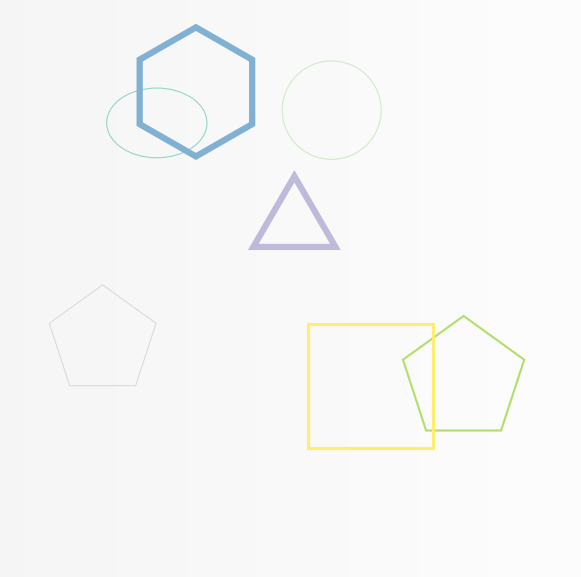[{"shape": "oval", "thickness": 0.5, "radius": 0.43, "center": [0.27, 0.786]}, {"shape": "triangle", "thickness": 3, "radius": 0.41, "center": [0.506, 0.612]}, {"shape": "hexagon", "thickness": 3, "radius": 0.56, "center": [0.337, 0.84]}, {"shape": "pentagon", "thickness": 1, "radius": 0.55, "center": [0.798, 0.342]}, {"shape": "pentagon", "thickness": 0.5, "radius": 0.48, "center": [0.177, 0.409]}, {"shape": "circle", "thickness": 0.5, "radius": 0.43, "center": [0.571, 0.808]}, {"shape": "square", "thickness": 1.5, "radius": 0.54, "center": [0.638, 0.331]}]